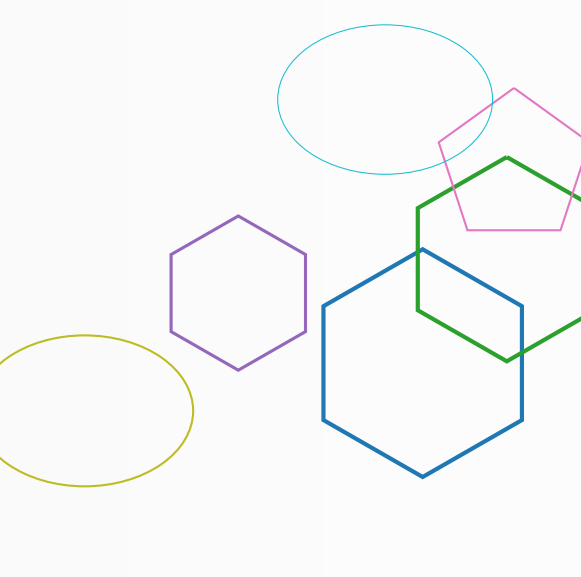[{"shape": "hexagon", "thickness": 2, "radius": 0.99, "center": [0.727, 0.37]}, {"shape": "hexagon", "thickness": 2, "radius": 0.88, "center": [0.872, 0.55]}, {"shape": "hexagon", "thickness": 1.5, "radius": 0.67, "center": [0.41, 0.492]}, {"shape": "pentagon", "thickness": 1, "radius": 0.68, "center": [0.884, 0.711]}, {"shape": "oval", "thickness": 1, "radius": 0.93, "center": [0.146, 0.288]}, {"shape": "oval", "thickness": 0.5, "radius": 0.92, "center": [0.663, 0.827]}]